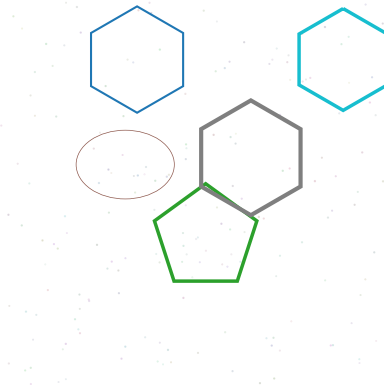[{"shape": "hexagon", "thickness": 1.5, "radius": 0.69, "center": [0.356, 0.845]}, {"shape": "pentagon", "thickness": 2.5, "radius": 0.7, "center": [0.534, 0.383]}, {"shape": "oval", "thickness": 0.5, "radius": 0.64, "center": [0.325, 0.573]}, {"shape": "hexagon", "thickness": 3, "radius": 0.75, "center": [0.652, 0.59]}, {"shape": "hexagon", "thickness": 2.5, "radius": 0.66, "center": [0.891, 0.846]}]